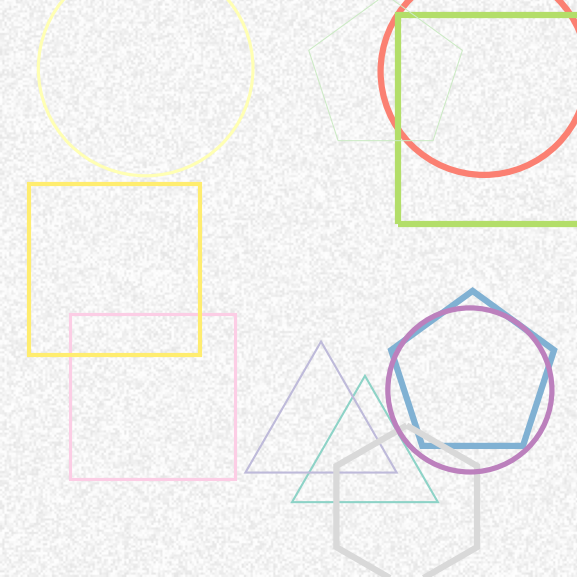[{"shape": "triangle", "thickness": 1, "radius": 0.73, "center": [0.632, 0.203]}, {"shape": "circle", "thickness": 1.5, "radius": 0.93, "center": [0.252, 0.881]}, {"shape": "triangle", "thickness": 1, "radius": 0.76, "center": [0.556, 0.256]}, {"shape": "circle", "thickness": 3, "radius": 0.9, "center": [0.838, 0.875]}, {"shape": "pentagon", "thickness": 3, "radius": 0.74, "center": [0.818, 0.347]}, {"shape": "square", "thickness": 3, "radius": 0.91, "center": [0.87, 0.793]}, {"shape": "square", "thickness": 1.5, "radius": 0.71, "center": [0.264, 0.312]}, {"shape": "hexagon", "thickness": 3, "radius": 0.7, "center": [0.704, 0.122]}, {"shape": "circle", "thickness": 2.5, "radius": 0.71, "center": [0.814, 0.324]}, {"shape": "pentagon", "thickness": 0.5, "radius": 0.7, "center": [0.668, 0.869]}, {"shape": "square", "thickness": 2, "radius": 0.74, "center": [0.198, 0.532]}]